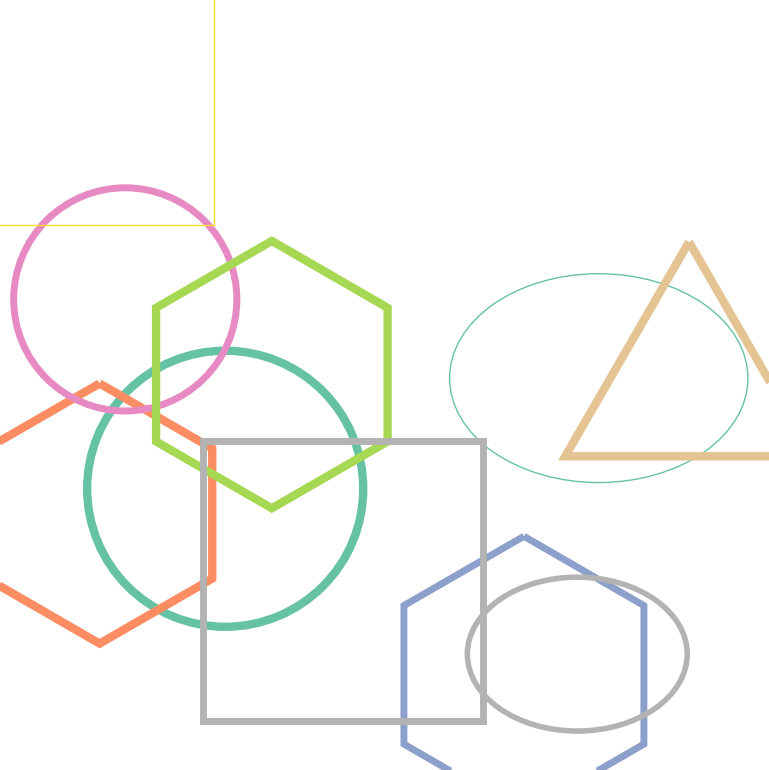[{"shape": "oval", "thickness": 0.5, "radius": 0.97, "center": [0.778, 0.509]}, {"shape": "circle", "thickness": 3, "radius": 0.9, "center": [0.292, 0.365]}, {"shape": "hexagon", "thickness": 3, "radius": 0.84, "center": [0.129, 0.333]}, {"shape": "hexagon", "thickness": 2.5, "radius": 0.9, "center": [0.68, 0.124]}, {"shape": "circle", "thickness": 2.5, "radius": 0.72, "center": [0.163, 0.611]}, {"shape": "hexagon", "thickness": 3, "radius": 0.87, "center": [0.353, 0.513]}, {"shape": "square", "thickness": 0.5, "radius": 0.75, "center": [0.128, 0.858]}, {"shape": "triangle", "thickness": 3, "radius": 0.93, "center": [0.895, 0.5]}, {"shape": "square", "thickness": 2.5, "radius": 0.91, "center": [0.446, 0.245]}, {"shape": "oval", "thickness": 2, "radius": 0.71, "center": [0.75, 0.151]}]